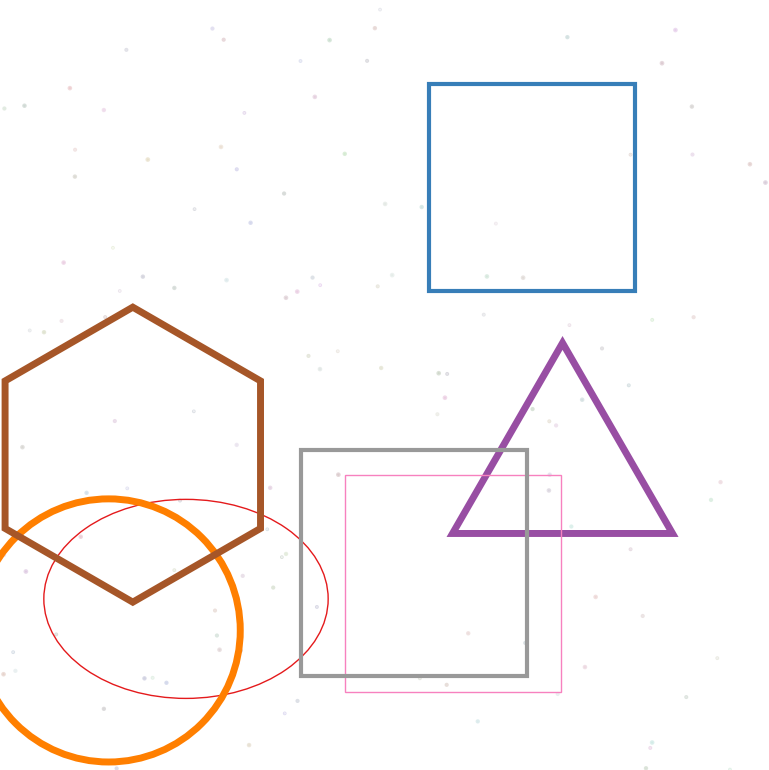[{"shape": "oval", "thickness": 0.5, "radius": 0.92, "center": [0.242, 0.222]}, {"shape": "square", "thickness": 1.5, "radius": 0.67, "center": [0.691, 0.757]}, {"shape": "triangle", "thickness": 2.5, "radius": 0.82, "center": [0.731, 0.39]}, {"shape": "circle", "thickness": 2.5, "radius": 0.85, "center": [0.141, 0.181]}, {"shape": "hexagon", "thickness": 2.5, "radius": 0.96, "center": [0.172, 0.41]}, {"shape": "square", "thickness": 0.5, "radius": 0.7, "center": [0.588, 0.242]}, {"shape": "square", "thickness": 1.5, "radius": 0.73, "center": [0.538, 0.268]}]